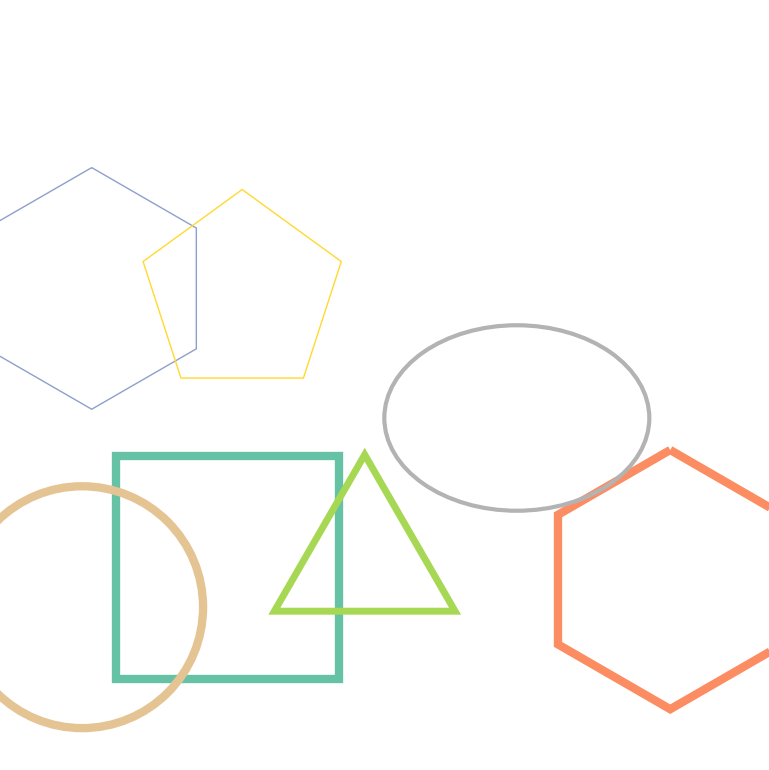[{"shape": "square", "thickness": 3, "radius": 0.72, "center": [0.296, 0.263]}, {"shape": "hexagon", "thickness": 3, "radius": 0.84, "center": [0.87, 0.247]}, {"shape": "hexagon", "thickness": 0.5, "radius": 0.78, "center": [0.119, 0.625]}, {"shape": "triangle", "thickness": 2.5, "radius": 0.68, "center": [0.474, 0.274]}, {"shape": "pentagon", "thickness": 0.5, "radius": 0.68, "center": [0.315, 0.619]}, {"shape": "circle", "thickness": 3, "radius": 0.79, "center": [0.107, 0.211]}, {"shape": "oval", "thickness": 1.5, "radius": 0.86, "center": [0.671, 0.457]}]